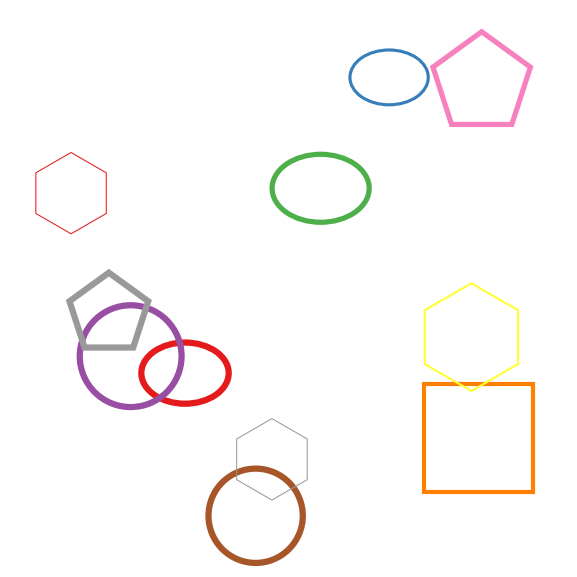[{"shape": "oval", "thickness": 3, "radius": 0.38, "center": [0.32, 0.353]}, {"shape": "hexagon", "thickness": 0.5, "radius": 0.35, "center": [0.123, 0.665]}, {"shape": "oval", "thickness": 1.5, "radius": 0.34, "center": [0.674, 0.865]}, {"shape": "oval", "thickness": 2.5, "radius": 0.42, "center": [0.555, 0.673]}, {"shape": "circle", "thickness": 3, "radius": 0.44, "center": [0.226, 0.382]}, {"shape": "square", "thickness": 2, "radius": 0.47, "center": [0.828, 0.241]}, {"shape": "hexagon", "thickness": 1, "radius": 0.47, "center": [0.816, 0.415]}, {"shape": "circle", "thickness": 3, "radius": 0.41, "center": [0.443, 0.106]}, {"shape": "pentagon", "thickness": 2.5, "radius": 0.44, "center": [0.834, 0.855]}, {"shape": "pentagon", "thickness": 3, "radius": 0.36, "center": [0.189, 0.455]}, {"shape": "hexagon", "thickness": 0.5, "radius": 0.35, "center": [0.471, 0.204]}]